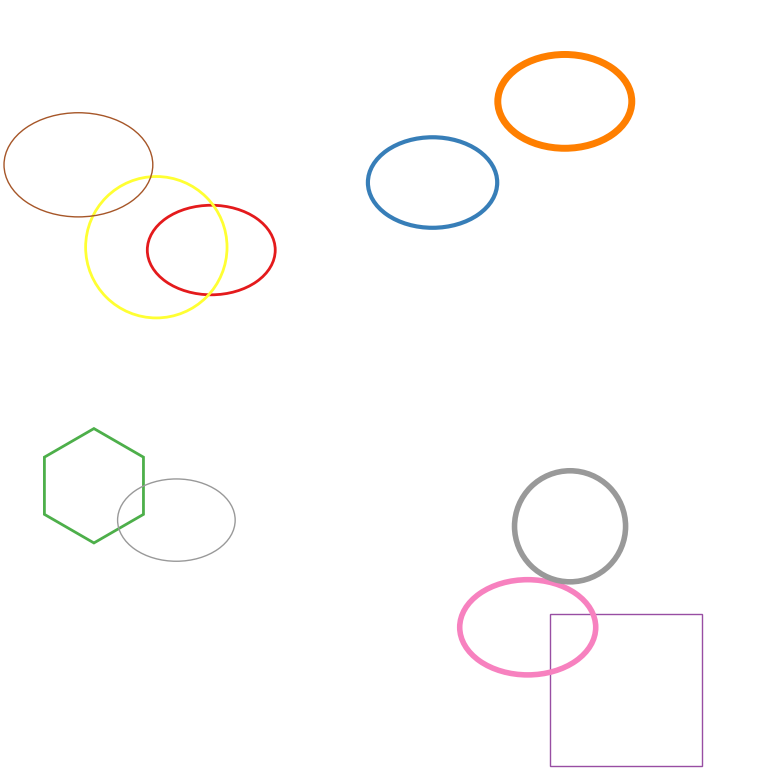[{"shape": "oval", "thickness": 1, "radius": 0.42, "center": [0.274, 0.675]}, {"shape": "oval", "thickness": 1.5, "radius": 0.42, "center": [0.562, 0.763]}, {"shape": "hexagon", "thickness": 1, "radius": 0.37, "center": [0.122, 0.369]}, {"shape": "square", "thickness": 0.5, "radius": 0.49, "center": [0.813, 0.104]}, {"shape": "oval", "thickness": 2.5, "radius": 0.44, "center": [0.733, 0.868]}, {"shape": "circle", "thickness": 1, "radius": 0.46, "center": [0.203, 0.679]}, {"shape": "oval", "thickness": 0.5, "radius": 0.48, "center": [0.102, 0.786]}, {"shape": "oval", "thickness": 2, "radius": 0.44, "center": [0.685, 0.185]}, {"shape": "circle", "thickness": 2, "radius": 0.36, "center": [0.74, 0.316]}, {"shape": "oval", "thickness": 0.5, "radius": 0.38, "center": [0.229, 0.325]}]